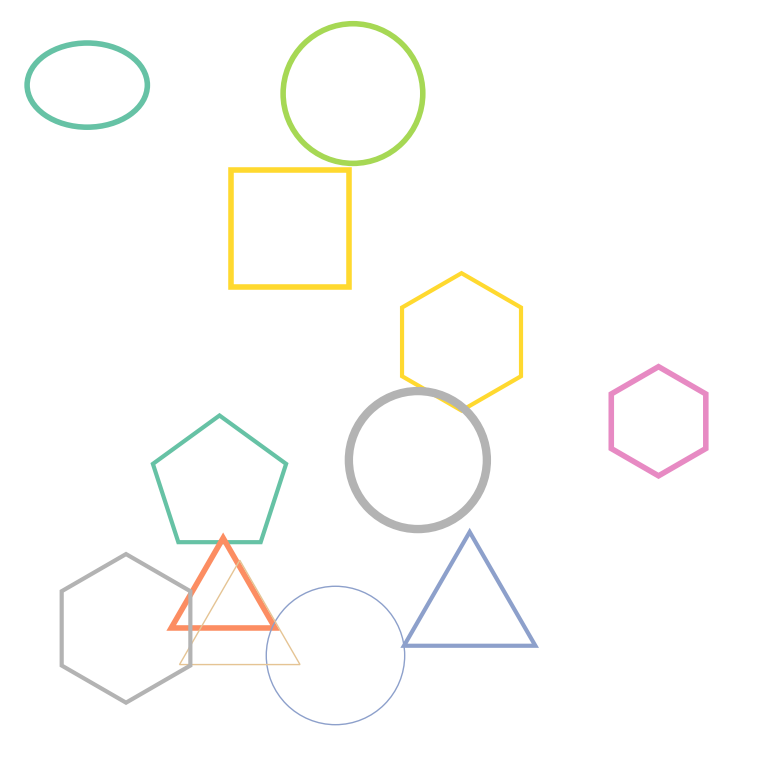[{"shape": "oval", "thickness": 2, "radius": 0.39, "center": [0.113, 0.889]}, {"shape": "pentagon", "thickness": 1.5, "radius": 0.45, "center": [0.285, 0.369]}, {"shape": "triangle", "thickness": 2, "radius": 0.39, "center": [0.29, 0.223]}, {"shape": "triangle", "thickness": 1.5, "radius": 0.49, "center": [0.61, 0.211]}, {"shape": "circle", "thickness": 0.5, "radius": 0.45, "center": [0.436, 0.149]}, {"shape": "hexagon", "thickness": 2, "radius": 0.35, "center": [0.855, 0.453]}, {"shape": "circle", "thickness": 2, "radius": 0.45, "center": [0.458, 0.879]}, {"shape": "square", "thickness": 2, "radius": 0.38, "center": [0.376, 0.703]}, {"shape": "hexagon", "thickness": 1.5, "radius": 0.45, "center": [0.599, 0.556]}, {"shape": "triangle", "thickness": 0.5, "radius": 0.45, "center": [0.311, 0.182]}, {"shape": "circle", "thickness": 3, "radius": 0.45, "center": [0.543, 0.403]}, {"shape": "hexagon", "thickness": 1.5, "radius": 0.48, "center": [0.164, 0.184]}]